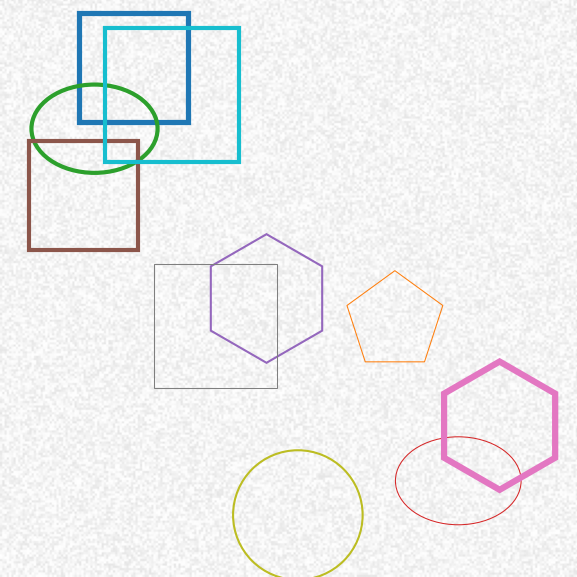[{"shape": "square", "thickness": 2.5, "radius": 0.47, "center": [0.231, 0.882]}, {"shape": "pentagon", "thickness": 0.5, "radius": 0.44, "center": [0.684, 0.443]}, {"shape": "oval", "thickness": 2, "radius": 0.55, "center": [0.164, 0.776]}, {"shape": "oval", "thickness": 0.5, "radius": 0.54, "center": [0.794, 0.167]}, {"shape": "hexagon", "thickness": 1, "radius": 0.56, "center": [0.461, 0.482]}, {"shape": "square", "thickness": 2, "radius": 0.47, "center": [0.144, 0.661]}, {"shape": "hexagon", "thickness": 3, "radius": 0.56, "center": [0.865, 0.262]}, {"shape": "square", "thickness": 0.5, "radius": 0.53, "center": [0.373, 0.435]}, {"shape": "circle", "thickness": 1, "radius": 0.56, "center": [0.516, 0.107]}, {"shape": "square", "thickness": 2, "radius": 0.58, "center": [0.298, 0.834]}]